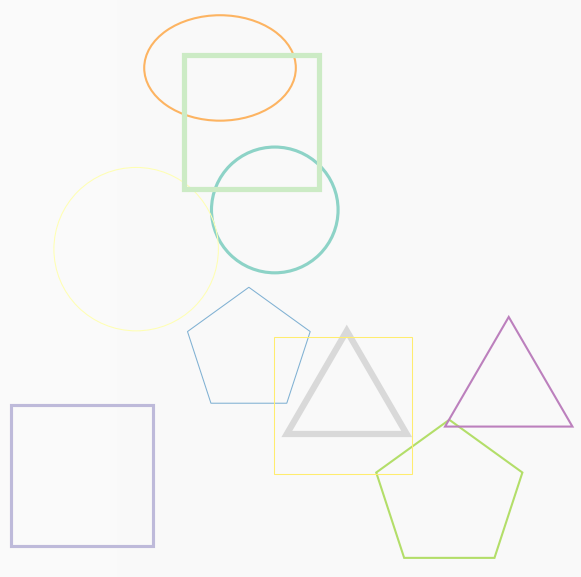[{"shape": "circle", "thickness": 1.5, "radius": 0.54, "center": [0.473, 0.636]}, {"shape": "circle", "thickness": 0.5, "radius": 0.71, "center": [0.234, 0.568]}, {"shape": "square", "thickness": 1.5, "radius": 0.61, "center": [0.141, 0.176]}, {"shape": "pentagon", "thickness": 0.5, "radius": 0.55, "center": [0.428, 0.391]}, {"shape": "oval", "thickness": 1, "radius": 0.65, "center": [0.379, 0.881]}, {"shape": "pentagon", "thickness": 1, "radius": 0.66, "center": [0.773, 0.14]}, {"shape": "triangle", "thickness": 3, "radius": 0.6, "center": [0.597, 0.307]}, {"shape": "triangle", "thickness": 1, "radius": 0.63, "center": [0.875, 0.324]}, {"shape": "square", "thickness": 2.5, "radius": 0.58, "center": [0.432, 0.788]}, {"shape": "square", "thickness": 0.5, "radius": 0.6, "center": [0.59, 0.297]}]